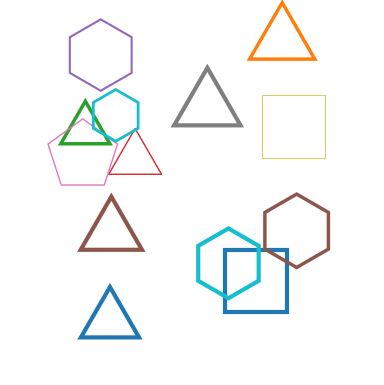[{"shape": "square", "thickness": 3, "radius": 0.4, "center": [0.666, 0.271]}, {"shape": "triangle", "thickness": 3, "radius": 0.44, "center": [0.286, 0.167]}, {"shape": "triangle", "thickness": 2.5, "radius": 0.49, "center": [0.733, 0.895]}, {"shape": "triangle", "thickness": 2.5, "radius": 0.37, "center": [0.222, 0.663]}, {"shape": "triangle", "thickness": 1, "radius": 0.4, "center": [0.351, 0.587]}, {"shape": "hexagon", "thickness": 1.5, "radius": 0.46, "center": [0.262, 0.857]}, {"shape": "triangle", "thickness": 3, "radius": 0.46, "center": [0.289, 0.397]}, {"shape": "hexagon", "thickness": 2.5, "radius": 0.48, "center": [0.771, 0.401]}, {"shape": "pentagon", "thickness": 1, "radius": 0.47, "center": [0.215, 0.596]}, {"shape": "triangle", "thickness": 3, "radius": 0.5, "center": [0.539, 0.724]}, {"shape": "square", "thickness": 0.5, "radius": 0.41, "center": [0.763, 0.671]}, {"shape": "hexagon", "thickness": 2, "radius": 0.34, "center": [0.301, 0.7]}, {"shape": "hexagon", "thickness": 3, "radius": 0.45, "center": [0.593, 0.316]}]